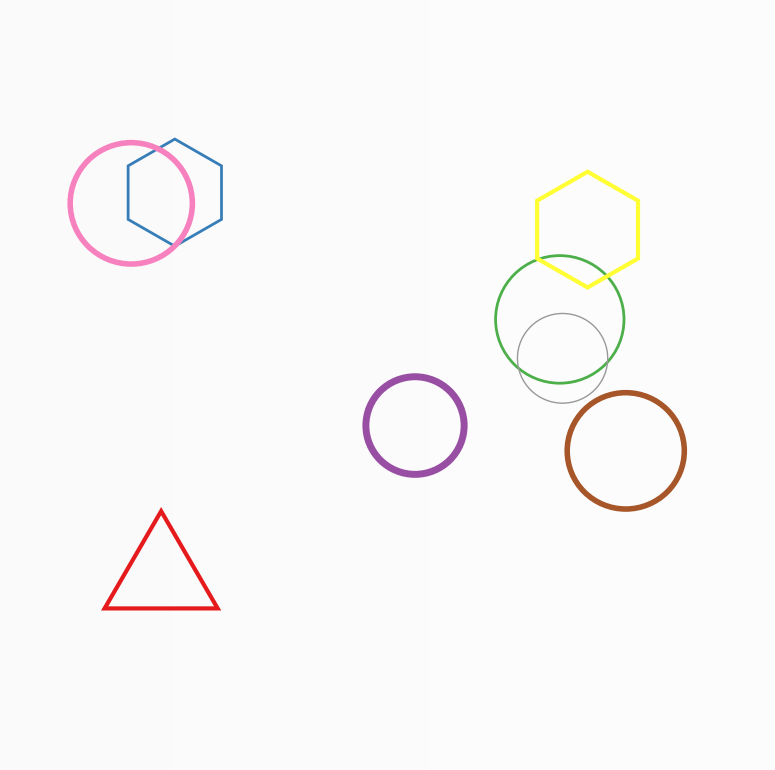[{"shape": "triangle", "thickness": 1.5, "radius": 0.42, "center": [0.208, 0.252]}, {"shape": "hexagon", "thickness": 1, "radius": 0.35, "center": [0.226, 0.75]}, {"shape": "circle", "thickness": 1, "radius": 0.41, "center": [0.722, 0.585]}, {"shape": "circle", "thickness": 2.5, "radius": 0.32, "center": [0.536, 0.447]}, {"shape": "hexagon", "thickness": 1.5, "radius": 0.38, "center": [0.758, 0.702]}, {"shape": "circle", "thickness": 2, "radius": 0.38, "center": [0.807, 0.414]}, {"shape": "circle", "thickness": 2, "radius": 0.39, "center": [0.169, 0.736]}, {"shape": "circle", "thickness": 0.5, "radius": 0.29, "center": [0.726, 0.535]}]